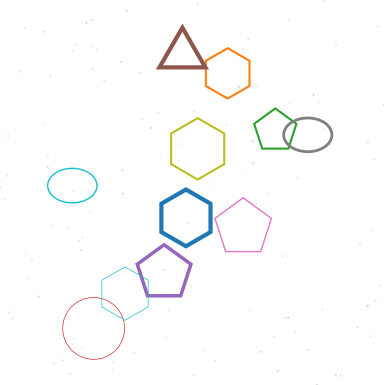[{"shape": "hexagon", "thickness": 3, "radius": 0.37, "center": [0.483, 0.434]}, {"shape": "hexagon", "thickness": 1.5, "radius": 0.33, "center": [0.591, 0.809]}, {"shape": "pentagon", "thickness": 1.5, "radius": 0.29, "center": [0.715, 0.661]}, {"shape": "circle", "thickness": 0.5, "radius": 0.4, "center": [0.243, 0.147]}, {"shape": "pentagon", "thickness": 2.5, "radius": 0.37, "center": [0.426, 0.291]}, {"shape": "triangle", "thickness": 3, "radius": 0.34, "center": [0.474, 0.859]}, {"shape": "pentagon", "thickness": 1, "radius": 0.39, "center": [0.632, 0.409]}, {"shape": "oval", "thickness": 2, "radius": 0.31, "center": [0.799, 0.65]}, {"shape": "hexagon", "thickness": 1.5, "radius": 0.4, "center": [0.513, 0.613]}, {"shape": "hexagon", "thickness": 0.5, "radius": 0.35, "center": [0.325, 0.237]}, {"shape": "oval", "thickness": 1, "radius": 0.32, "center": [0.188, 0.518]}]